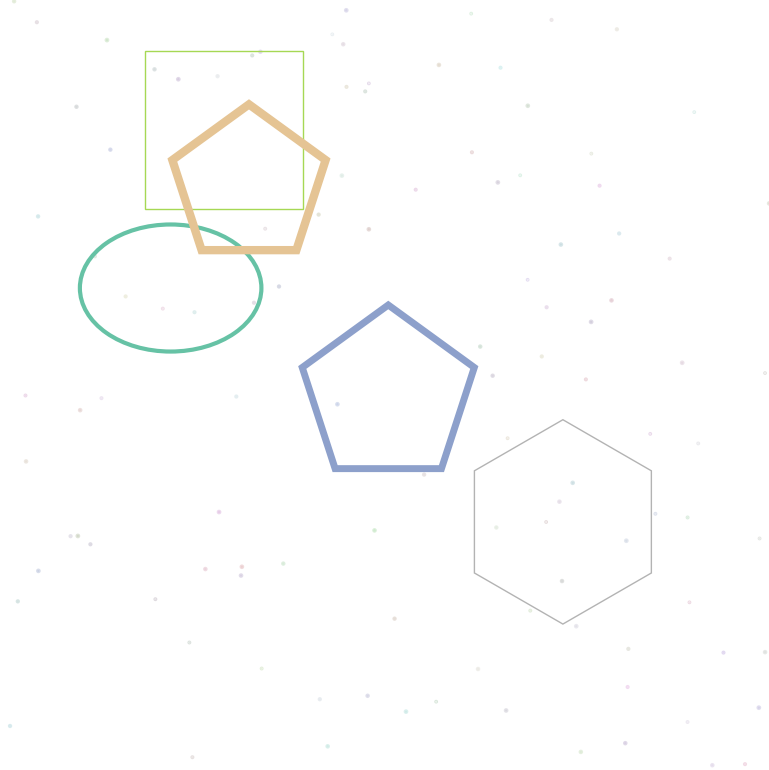[{"shape": "oval", "thickness": 1.5, "radius": 0.59, "center": [0.222, 0.626]}, {"shape": "pentagon", "thickness": 2.5, "radius": 0.59, "center": [0.504, 0.486]}, {"shape": "square", "thickness": 0.5, "radius": 0.51, "center": [0.291, 0.831]}, {"shape": "pentagon", "thickness": 3, "radius": 0.52, "center": [0.323, 0.76]}, {"shape": "hexagon", "thickness": 0.5, "radius": 0.66, "center": [0.731, 0.322]}]